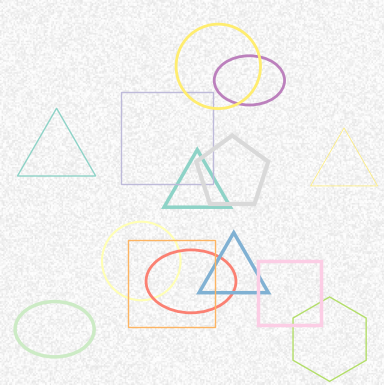[{"shape": "triangle", "thickness": 1, "radius": 0.59, "center": [0.147, 0.602]}, {"shape": "triangle", "thickness": 2.5, "radius": 0.5, "center": [0.512, 0.512]}, {"shape": "circle", "thickness": 1.5, "radius": 0.51, "center": [0.367, 0.322]}, {"shape": "square", "thickness": 1, "radius": 0.59, "center": [0.433, 0.641]}, {"shape": "oval", "thickness": 2, "radius": 0.58, "center": [0.496, 0.269]}, {"shape": "triangle", "thickness": 2.5, "radius": 0.52, "center": [0.607, 0.292]}, {"shape": "square", "thickness": 1, "radius": 0.56, "center": [0.446, 0.264]}, {"shape": "hexagon", "thickness": 1, "radius": 0.55, "center": [0.856, 0.119]}, {"shape": "square", "thickness": 2.5, "radius": 0.41, "center": [0.752, 0.239]}, {"shape": "pentagon", "thickness": 3, "radius": 0.49, "center": [0.603, 0.55]}, {"shape": "oval", "thickness": 2, "radius": 0.46, "center": [0.648, 0.791]}, {"shape": "oval", "thickness": 2.5, "radius": 0.51, "center": [0.142, 0.145]}, {"shape": "circle", "thickness": 2, "radius": 0.55, "center": [0.567, 0.828]}, {"shape": "triangle", "thickness": 0.5, "radius": 0.5, "center": [0.894, 0.567]}]